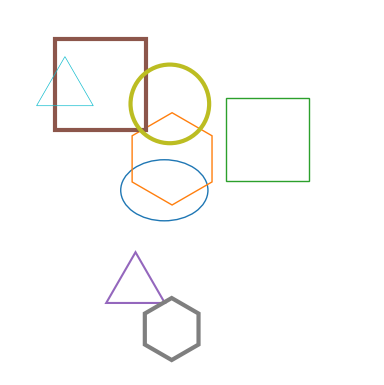[{"shape": "oval", "thickness": 1, "radius": 0.57, "center": [0.427, 0.506]}, {"shape": "hexagon", "thickness": 1, "radius": 0.6, "center": [0.447, 0.587]}, {"shape": "square", "thickness": 1, "radius": 0.54, "center": [0.694, 0.638]}, {"shape": "triangle", "thickness": 1.5, "radius": 0.44, "center": [0.352, 0.257]}, {"shape": "square", "thickness": 3, "radius": 0.59, "center": [0.261, 0.78]}, {"shape": "hexagon", "thickness": 3, "radius": 0.4, "center": [0.446, 0.145]}, {"shape": "circle", "thickness": 3, "radius": 0.51, "center": [0.441, 0.73]}, {"shape": "triangle", "thickness": 0.5, "radius": 0.43, "center": [0.169, 0.768]}]